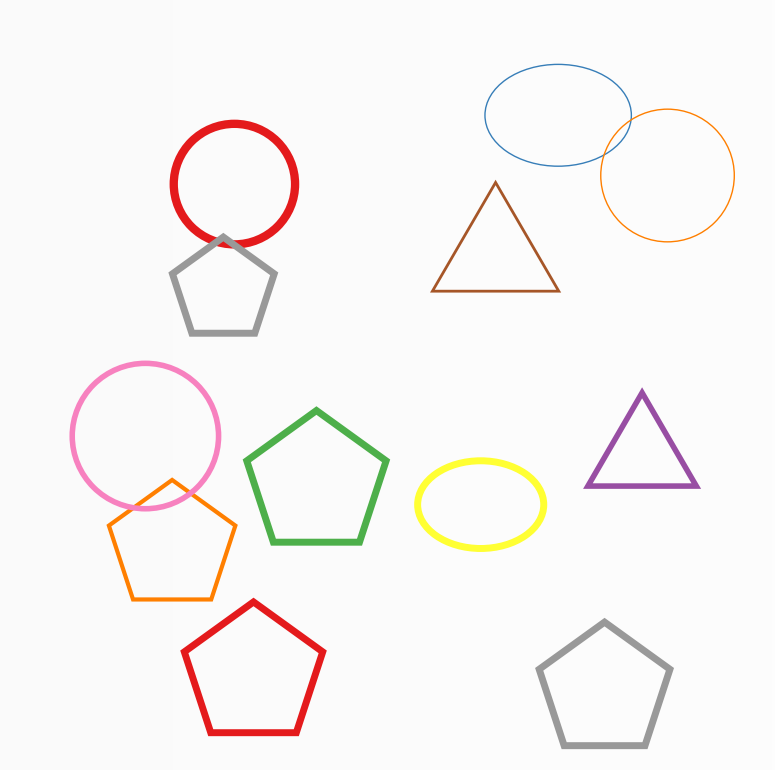[{"shape": "pentagon", "thickness": 2.5, "radius": 0.47, "center": [0.327, 0.124]}, {"shape": "circle", "thickness": 3, "radius": 0.39, "center": [0.302, 0.761]}, {"shape": "oval", "thickness": 0.5, "radius": 0.47, "center": [0.72, 0.85]}, {"shape": "pentagon", "thickness": 2.5, "radius": 0.47, "center": [0.408, 0.372]}, {"shape": "triangle", "thickness": 2, "radius": 0.4, "center": [0.829, 0.409]}, {"shape": "circle", "thickness": 0.5, "radius": 0.43, "center": [0.861, 0.772]}, {"shape": "pentagon", "thickness": 1.5, "radius": 0.43, "center": [0.222, 0.291]}, {"shape": "oval", "thickness": 2.5, "radius": 0.41, "center": [0.62, 0.345]}, {"shape": "triangle", "thickness": 1, "radius": 0.47, "center": [0.639, 0.669]}, {"shape": "circle", "thickness": 2, "radius": 0.47, "center": [0.188, 0.434]}, {"shape": "pentagon", "thickness": 2.5, "radius": 0.35, "center": [0.288, 0.623]}, {"shape": "pentagon", "thickness": 2.5, "radius": 0.44, "center": [0.78, 0.103]}]